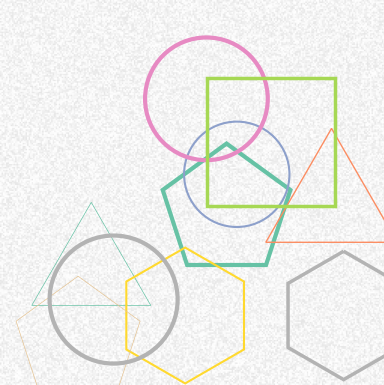[{"shape": "triangle", "thickness": 0.5, "radius": 0.89, "center": [0.237, 0.296]}, {"shape": "pentagon", "thickness": 3, "radius": 0.87, "center": [0.588, 0.453]}, {"shape": "triangle", "thickness": 1, "radius": 0.99, "center": [0.861, 0.469]}, {"shape": "circle", "thickness": 1.5, "radius": 0.68, "center": [0.615, 0.547]}, {"shape": "circle", "thickness": 3, "radius": 0.8, "center": [0.536, 0.743]}, {"shape": "square", "thickness": 2.5, "radius": 0.83, "center": [0.703, 0.63]}, {"shape": "hexagon", "thickness": 1.5, "radius": 0.88, "center": [0.481, 0.181]}, {"shape": "pentagon", "thickness": 0.5, "radius": 0.85, "center": [0.203, 0.113]}, {"shape": "hexagon", "thickness": 2.5, "radius": 0.83, "center": [0.893, 0.181]}, {"shape": "circle", "thickness": 3, "radius": 0.83, "center": [0.295, 0.222]}]